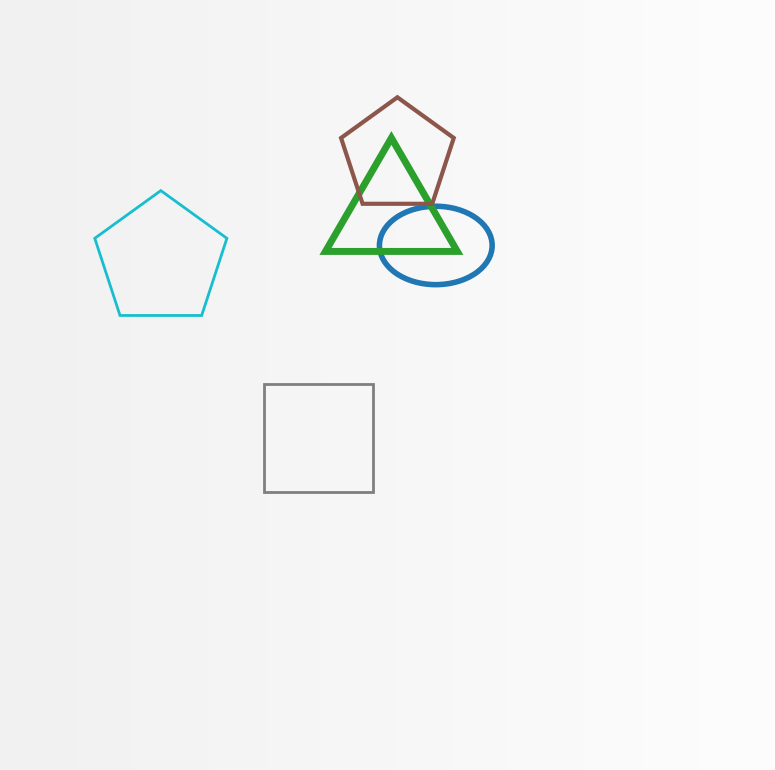[{"shape": "oval", "thickness": 2, "radius": 0.36, "center": [0.562, 0.681]}, {"shape": "triangle", "thickness": 2.5, "radius": 0.49, "center": [0.505, 0.723]}, {"shape": "pentagon", "thickness": 1.5, "radius": 0.38, "center": [0.513, 0.797]}, {"shape": "square", "thickness": 1, "radius": 0.35, "center": [0.411, 0.431]}, {"shape": "pentagon", "thickness": 1, "radius": 0.45, "center": [0.208, 0.663]}]